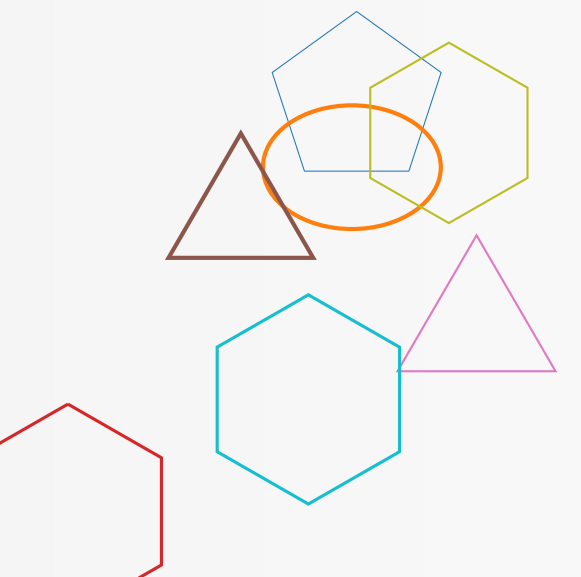[{"shape": "pentagon", "thickness": 0.5, "radius": 0.76, "center": [0.614, 0.826]}, {"shape": "oval", "thickness": 2, "radius": 0.77, "center": [0.605, 0.71]}, {"shape": "hexagon", "thickness": 1.5, "radius": 0.93, "center": [0.117, 0.114]}, {"shape": "triangle", "thickness": 2, "radius": 0.72, "center": [0.414, 0.625]}, {"shape": "triangle", "thickness": 1, "radius": 0.78, "center": [0.82, 0.435]}, {"shape": "hexagon", "thickness": 1, "radius": 0.78, "center": [0.772, 0.769]}, {"shape": "hexagon", "thickness": 1.5, "radius": 0.91, "center": [0.531, 0.307]}]